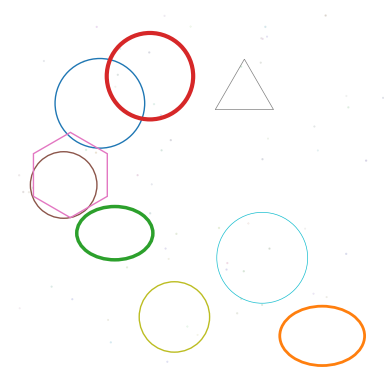[{"shape": "circle", "thickness": 1, "radius": 0.58, "center": [0.259, 0.732]}, {"shape": "oval", "thickness": 2, "radius": 0.55, "center": [0.837, 0.128]}, {"shape": "oval", "thickness": 2.5, "radius": 0.49, "center": [0.298, 0.394]}, {"shape": "circle", "thickness": 3, "radius": 0.56, "center": [0.39, 0.802]}, {"shape": "circle", "thickness": 1, "radius": 0.43, "center": [0.165, 0.52]}, {"shape": "hexagon", "thickness": 1, "radius": 0.55, "center": [0.183, 0.545]}, {"shape": "triangle", "thickness": 0.5, "radius": 0.44, "center": [0.635, 0.759]}, {"shape": "circle", "thickness": 1, "radius": 0.46, "center": [0.453, 0.177]}, {"shape": "circle", "thickness": 0.5, "radius": 0.59, "center": [0.681, 0.33]}]